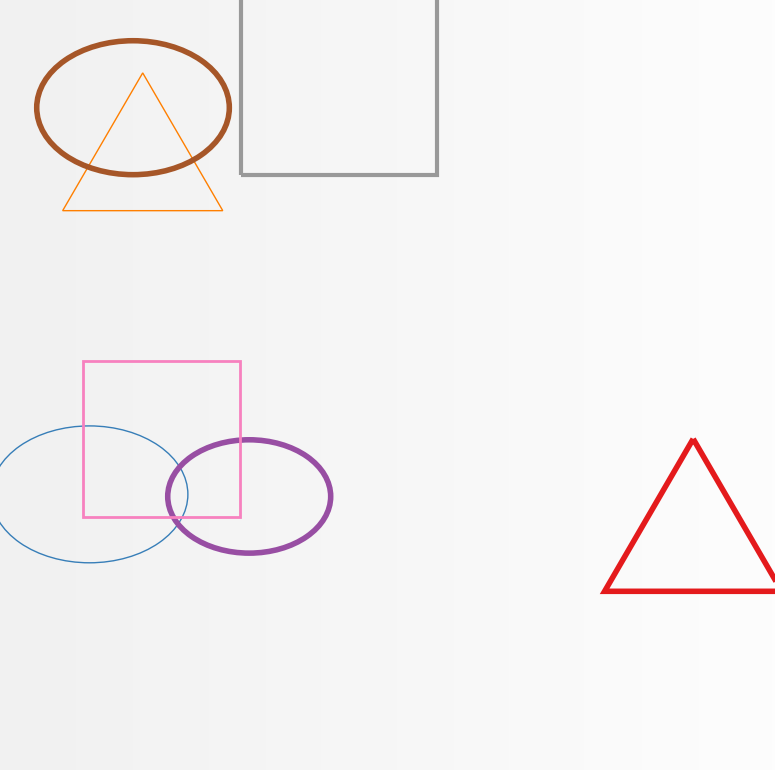[{"shape": "triangle", "thickness": 2, "radius": 0.66, "center": [0.894, 0.298]}, {"shape": "oval", "thickness": 0.5, "radius": 0.63, "center": [0.115, 0.358]}, {"shape": "oval", "thickness": 2, "radius": 0.53, "center": [0.322, 0.355]}, {"shape": "triangle", "thickness": 0.5, "radius": 0.6, "center": [0.184, 0.786]}, {"shape": "oval", "thickness": 2, "radius": 0.62, "center": [0.172, 0.86]}, {"shape": "square", "thickness": 1, "radius": 0.51, "center": [0.209, 0.43]}, {"shape": "square", "thickness": 1.5, "radius": 0.63, "center": [0.437, 0.899]}]